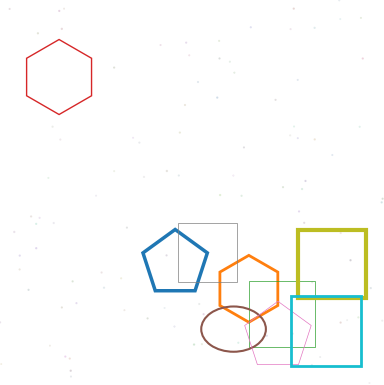[{"shape": "pentagon", "thickness": 2.5, "radius": 0.44, "center": [0.455, 0.316]}, {"shape": "hexagon", "thickness": 2, "radius": 0.43, "center": [0.646, 0.25]}, {"shape": "square", "thickness": 0.5, "radius": 0.43, "center": [0.732, 0.185]}, {"shape": "hexagon", "thickness": 1, "radius": 0.49, "center": [0.153, 0.8]}, {"shape": "oval", "thickness": 1.5, "radius": 0.42, "center": [0.607, 0.145]}, {"shape": "pentagon", "thickness": 0.5, "radius": 0.45, "center": [0.722, 0.127]}, {"shape": "square", "thickness": 0.5, "radius": 0.38, "center": [0.54, 0.344]}, {"shape": "square", "thickness": 3, "radius": 0.45, "center": [0.863, 0.315]}, {"shape": "square", "thickness": 2, "radius": 0.46, "center": [0.847, 0.14]}]